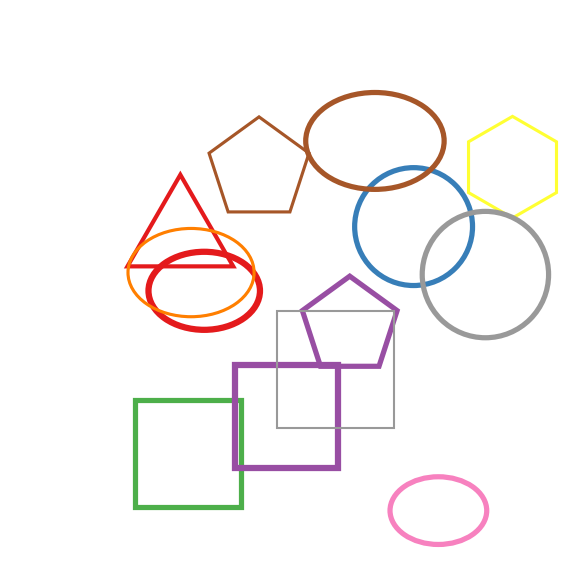[{"shape": "triangle", "thickness": 2, "radius": 0.53, "center": [0.312, 0.591]}, {"shape": "oval", "thickness": 3, "radius": 0.48, "center": [0.354, 0.496]}, {"shape": "circle", "thickness": 2.5, "radius": 0.51, "center": [0.716, 0.607]}, {"shape": "square", "thickness": 2.5, "radius": 0.46, "center": [0.325, 0.214]}, {"shape": "pentagon", "thickness": 2.5, "radius": 0.43, "center": [0.606, 0.435]}, {"shape": "square", "thickness": 3, "radius": 0.45, "center": [0.496, 0.277]}, {"shape": "oval", "thickness": 1.5, "radius": 0.55, "center": [0.331, 0.527]}, {"shape": "hexagon", "thickness": 1.5, "radius": 0.44, "center": [0.887, 0.71]}, {"shape": "oval", "thickness": 2.5, "radius": 0.6, "center": [0.649, 0.755]}, {"shape": "pentagon", "thickness": 1.5, "radius": 0.45, "center": [0.449, 0.706]}, {"shape": "oval", "thickness": 2.5, "radius": 0.42, "center": [0.759, 0.115]}, {"shape": "square", "thickness": 1, "radius": 0.51, "center": [0.581, 0.359]}, {"shape": "circle", "thickness": 2.5, "radius": 0.55, "center": [0.841, 0.524]}]